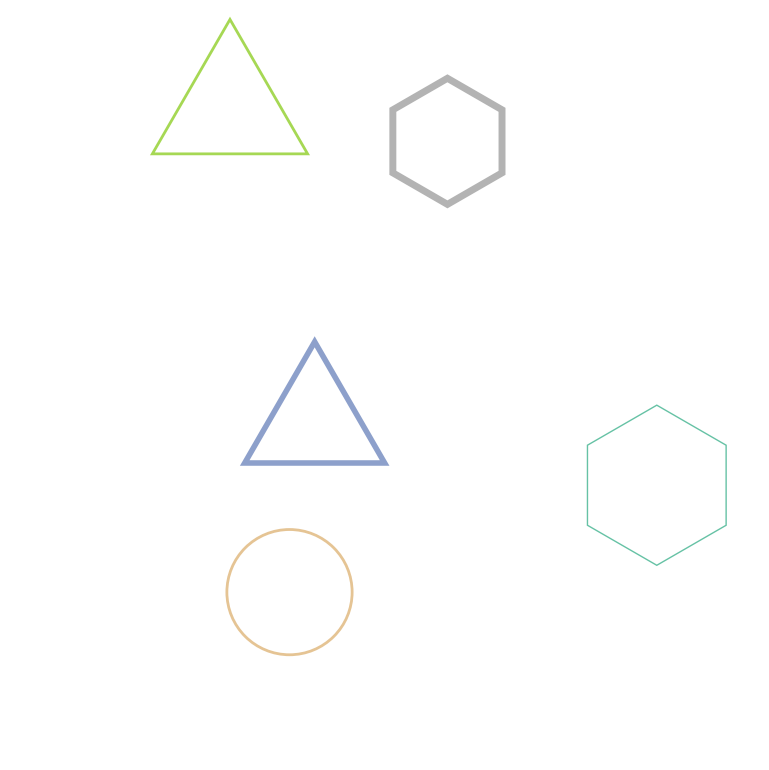[{"shape": "hexagon", "thickness": 0.5, "radius": 0.52, "center": [0.853, 0.37]}, {"shape": "triangle", "thickness": 2, "radius": 0.52, "center": [0.409, 0.451]}, {"shape": "triangle", "thickness": 1, "radius": 0.58, "center": [0.299, 0.858]}, {"shape": "circle", "thickness": 1, "radius": 0.41, "center": [0.376, 0.231]}, {"shape": "hexagon", "thickness": 2.5, "radius": 0.41, "center": [0.581, 0.816]}]